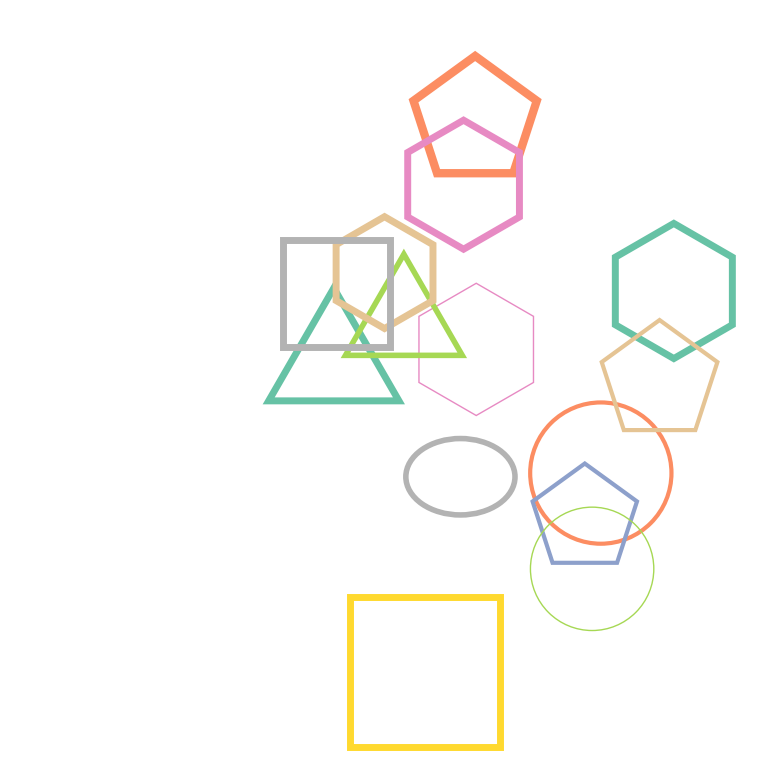[{"shape": "hexagon", "thickness": 2.5, "radius": 0.44, "center": [0.875, 0.622]}, {"shape": "triangle", "thickness": 2.5, "radius": 0.49, "center": [0.434, 0.528]}, {"shape": "circle", "thickness": 1.5, "radius": 0.46, "center": [0.78, 0.386]}, {"shape": "pentagon", "thickness": 3, "radius": 0.42, "center": [0.617, 0.843]}, {"shape": "pentagon", "thickness": 1.5, "radius": 0.36, "center": [0.759, 0.327]}, {"shape": "hexagon", "thickness": 0.5, "radius": 0.43, "center": [0.618, 0.546]}, {"shape": "hexagon", "thickness": 2.5, "radius": 0.42, "center": [0.602, 0.76]}, {"shape": "circle", "thickness": 0.5, "radius": 0.4, "center": [0.769, 0.261]}, {"shape": "triangle", "thickness": 2, "radius": 0.44, "center": [0.524, 0.582]}, {"shape": "square", "thickness": 2.5, "radius": 0.49, "center": [0.552, 0.127]}, {"shape": "pentagon", "thickness": 1.5, "radius": 0.39, "center": [0.857, 0.505]}, {"shape": "hexagon", "thickness": 2.5, "radius": 0.36, "center": [0.499, 0.646]}, {"shape": "square", "thickness": 2.5, "radius": 0.35, "center": [0.436, 0.619]}, {"shape": "oval", "thickness": 2, "radius": 0.35, "center": [0.598, 0.381]}]